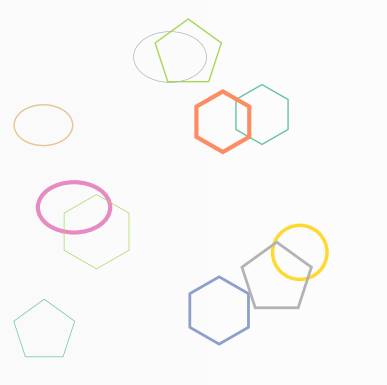[{"shape": "pentagon", "thickness": 0.5, "radius": 0.41, "center": [0.114, 0.14]}, {"shape": "hexagon", "thickness": 1, "radius": 0.39, "center": [0.676, 0.703]}, {"shape": "hexagon", "thickness": 3, "radius": 0.39, "center": [0.575, 0.684]}, {"shape": "hexagon", "thickness": 2, "radius": 0.44, "center": [0.566, 0.194]}, {"shape": "oval", "thickness": 3, "radius": 0.47, "center": [0.191, 0.461]}, {"shape": "pentagon", "thickness": 1, "radius": 0.45, "center": [0.486, 0.861]}, {"shape": "hexagon", "thickness": 0.5, "radius": 0.48, "center": [0.249, 0.398]}, {"shape": "circle", "thickness": 2.5, "radius": 0.35, "center": [0.774, 0.344]}, {"shape": "oval", "thickness": 1, "radius": 0.38, "center": [0.112, 0.675]}, {"shape": "pentagon", "thickness": 2, "radius": 0.47, "center": [0.714, 0.277]}, {"shape": "oval", "thickness": 0.5, "radius": 0.47, "center": [0.439, 0.852]}]